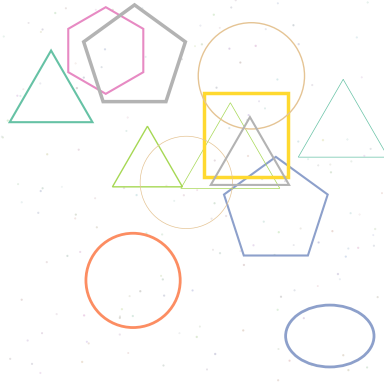[{"shape": "triangle", "thickness": 1.5, "radius": 0.62, "center": [0.133, 0.745]}, {"shape": "triangle", "thickness": 0.5, "radius": 0.67, "center": [0.891, 0.659]}, {"shape": "circle", "thickness": 2, "radius": 0.61, "center": [0.346, 0.272]}, {"shape": "oval", "thickness": 2, "radius": 0.57, "center": [0.857, 0.127]}, {"shape": "pentagon", "thickness": 1.5, "radius": 0.71, "center": [0.716, 0.451]}, {"shape": "hexagon", "thickness": 1.5, "radius": 0.56, "center": [0.275, 0.869]}, {"shape": "triangle", "thickness": 0.5, "radius": 0.74, "center": [0.598, 0.585]}, {"shape": "triangle", "thickness": 1, "radius": 0.52, "center": [0.383, 0.567]}, {"shape": "square", "thickness": 2.5, "radius": 0.55, "center": [0.639, 0.65]}, {"shape": "circle", "thickness": 1, "radius": 0.69, "center": [0.653, 0.803]}, {"shape": "circle", "thickness": 0.5, "radius": 0.6, "center": [0.484, 0.526]}, {"shape": "triangle", "thickness": 1.5, "radius": 0.59, "center": [0.649, 0.578]}, {"shape": "pentagon", "thickness": 2.5, "radius": 0.69, "center": [0.349, 0.848]}]